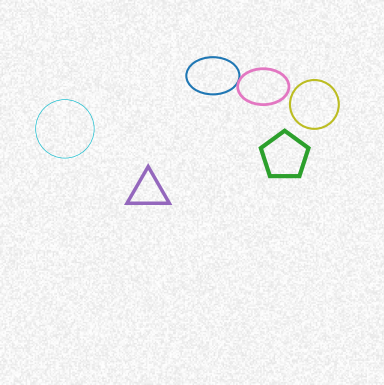[{"shape": "oval", "thickness": 1.5, "radius": 0.34, "center": [0.553, 0.803]}, {"shape": "pentagon", "thickness": 3, "radius": 0.33, "center": [0.739, 0.595]}, {"shape": "triangle", "thickness": 2.5, "radius": 0.32, "center": [0.385, 0.504]}, {"shape": "oval", "thickness": 2, "radius": 0.33, "center": [0.684, 0.775]}, {"shape": "circle", "thickness": 1.5, "radius": 0.32, "center": [0.817, 0.729]}, {"shape": "circle", "thickness": 0.5, "radius": 0.38, "center": [0.169, 0.665]}]